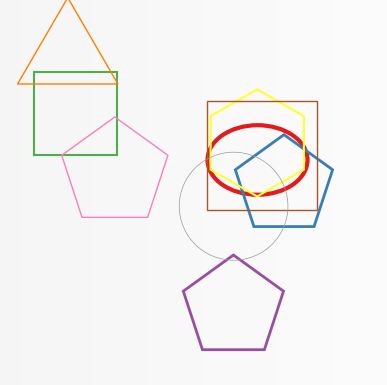[{"shape": "oval", "thickness": 3, "radius": 0.65, "center": [0.665, 0.584]}, {"shape": "pentagon", "thickness": 2, "radius": 0.66, "center": [0.733, 0.518]}, {"shape": "square", "thickness": 1.5, "radius": 0.54, "center": [0.195, 0.705]}, {"shape": "pentagon", "thickness": 2, "radius": 0.68, "center": [0.602, 0.202]}, {"shape": "triangle", "thickness": 1, "radius": 0.75, "center": [0.175, 0.857]}, {"shape": "hexagon", "thickness": 1.5, "radius": 0.7, "center": [0.664, 0.629]}, {"shape": "square", "thickness": 1, "radius": 0.71, "center": [0.677, 0.595]}, {"shape": "pentagon", "thickness": 1, "radius": 0.72, "center": [0.296, 0.552]}, {"shape": "circle", "thickness": 0.5, "radius": 0.7, "center": [0.603, 0.464]}]